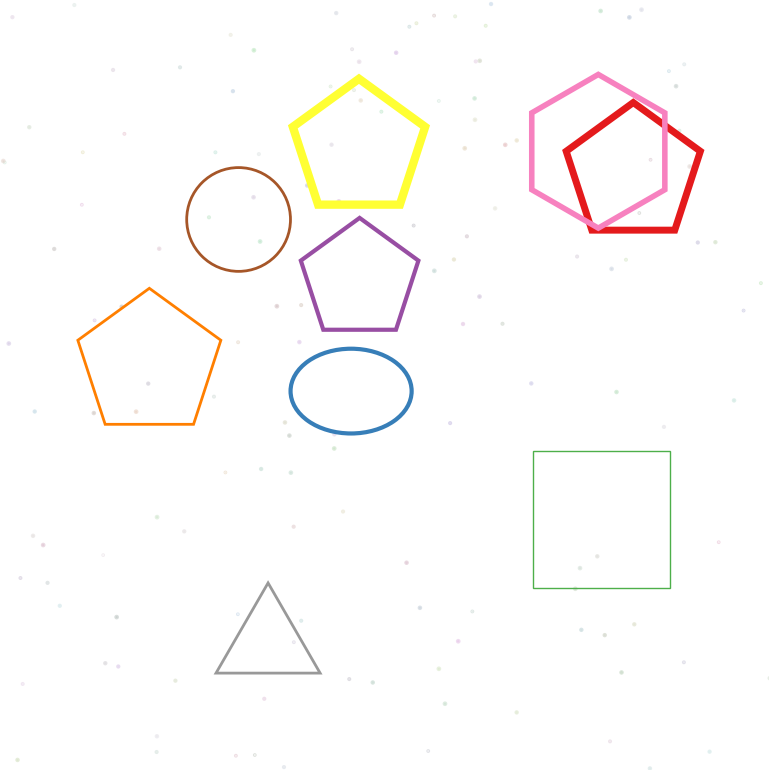[{"shape": "pentagon", "thickness": 2.5, "radius": 0.46, "center": [0.822, 0.775]}, {"shape": "oval", "thickness": 1.5, "radius": 0.39, "center": [0.456, 0.492]}, {"shape": "square", "thickness": 0.5, "radius": 0.44, "center": [0.781, 0.325]}, {"shape": "pentagon", "thickness": 1.5, "radius": 0.4, "center": [0.467, 0.637]}, {"shape": "pentagon", "thickness": 1, "radius": 0.49, "center": [0.194, 0.528]}, {"shape": "pentagon", "thickness": 3, "radius": 0.45, "center": [0.466, 0.807]}, {"shape": "circle", "thickness": 1, "radius": 0.34, "center": [0.31, 0.715]}, {"shape": "hexagon", "thickness": 2, "radius": 0.5, "center": [0.777, 0.804]}, {"shape": "triangle", "thickness": 1, "radius": 0.39, "center": [0.348, 0.165]}]